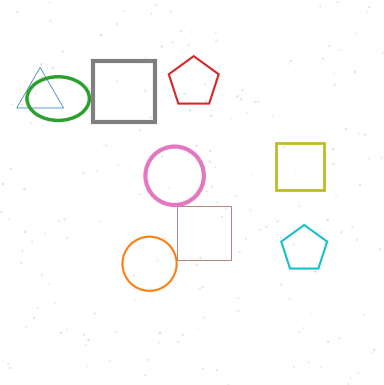[{"shape": "triangle", "thickness": 0.5, "radius": 0.35, "center": [0.104, 0.755]}, {"shape": "circle", "thickness": 1.5, "radius": 0.35, "center": [0.388, 0.315]}, {"shape": "oval", "thickness": 2.5, "radius": 0.41, "center": [0.151, 0.744]}, {"shape": "pentagon", "thickness": 1.5, "radius": 0.34, "center": [0.503, 0.786]}, {"shape": "square", "thickness": 0.5, "radius": 0.35, "center": [0.53, 0.396]}, {"shape": "circle", "thickness": 3, "radius": 0.38, "center": [0.454, 0.543]}, {"shape": "square", "thickness": 3, "radius": 0.4, "center": [0.323, 0.762]}, {"shape": "square", "thickness": 2, "radius": 0.31, "center": [0.778, 0.568]}, {"shape": "pentagon", "thickness": 1.5, "radius": 0.31, "center": [0.79, 0.353]}]